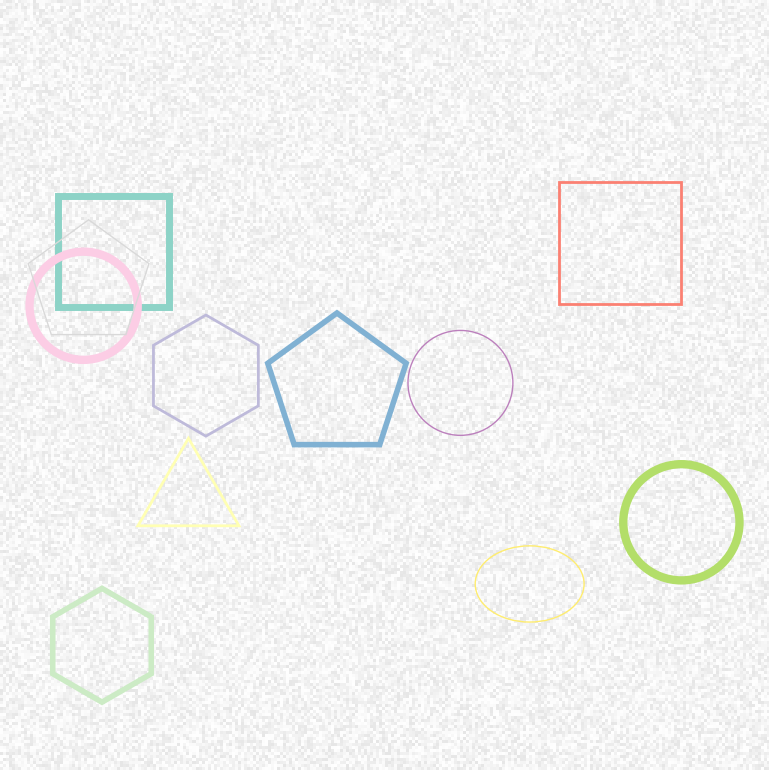[{"shape": "square", "thickness": 2.5, "radius": 0.36, "center": [0.147, 0.673]}, {"shape": "triangle", "thickness": 1, "radius": 0.38, "center": [0.245, 0.355]}, {"shape": "hexagon", "thickness": 1, "radius": 0.39, "center": [0.267, 0.512]}, {"shape": "square", "thickness": 1, "radius": 0.4, "center": [0.805, 0.684]}, {"shape": "pentagon", "thickness": 2, "radius": 0.47, "center": [0.438, 0.499]}, {"shape": "circle", "thickness": 3, "radius": 0.38, "center": [0.885, 0.322]}, {"shape": "circle", "thickness": 3, "radius": 0.35, "center": [0.109, 0.603]}, {"shape": "pentagon", "thickness": 0.5, "radius": 0.41, "center": [0.115, 0.632]}, {"shape": "circle", "thickness": 0.5, "radius": 0.34, "center": [0.598, 0.503]}, {"shape": "hexagon", "thickness": 2, "radius": 0.37, "center": [0.132, 0.162]}, {"shape": "oval", "thickness": 0.5, "radius": 0.35, "center": [0.688, 0.242]}]